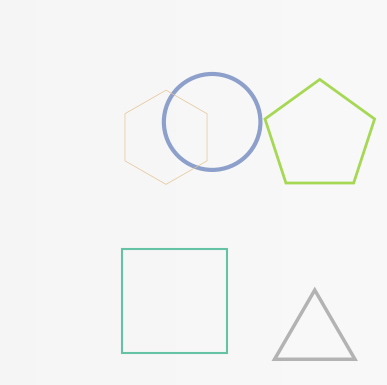[{"shape": "square", "thickness": 1.5, "radius": 0.68, "center": [0.449, 0.219]}, {"shape": "circle", "thickness": 3, "radius": 0.62, "center": [0.547, 0.683]}, {"shape": "pentagon", "thickness": 2, "radius": 0.74, "center": [0.825, 0.645]}, {"shape": "hexagon", "thickness": 0.5, "radius": 0.61, "center": [0.428, 0.643]}, {"shape": "triangle", "thickness": 2.5, "radius": 0.6, "center": [0.812, 0.127]}]